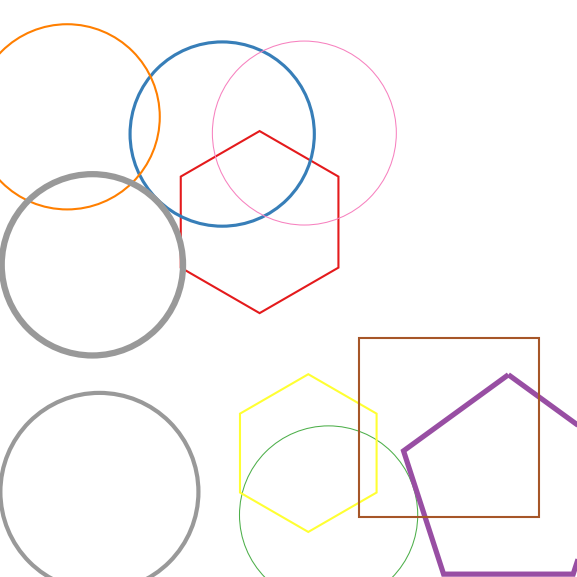[{"shape": "hexagon", "thickness": 1, "radius": 0.79, "center": [0.45, 0.615]}, {"shape": "circle", "thickness": 1.5, "radius": 0.8, "center": [0.385, 0.767]}, {"shape": "circle", "thickness": 0.5, "radius": 0.77, "center": [0.569, 0.107]}, {"shape": "pentagon", "thickness": 2.5, "radius": 0.95, "center": [0.88, 0.159]}, {"shape": "circle", "thickness": 1, "radius": 0.8, "center": [0.116, 0.797]}, {"shape": "hexagon", "thickness": 1, "radius": 0.68, "center": [0.534, 0.215]}, {"shape": "square", "thickness": 1, "radius": 0.78, "center": [0.778, 0.259]}, {"shape": "circle", "thickness": 0.5, "radius": 0.8, "center": [0.527, 0.769]}, {"shape": "circle", "thickness": 3, "radius": 0.78, "center": [0.16, 0.541]}, {"shape": "circle", "thickness": 2, "radius": 0.86, "center": [0.172, 0.147]}]